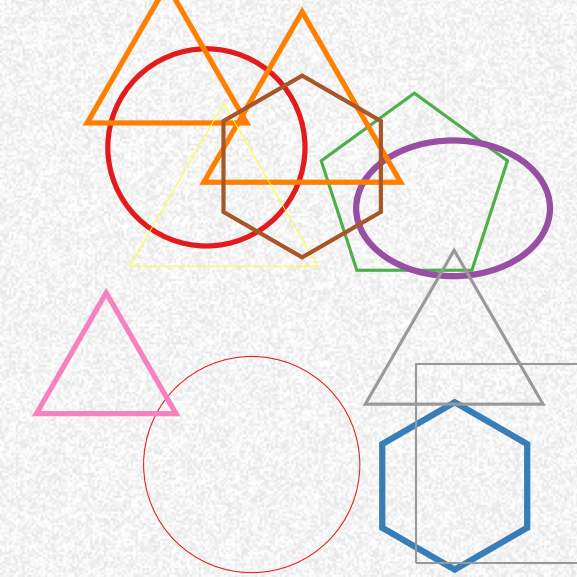[{"shape": "circle", "thickness": 0.5, "radius": 0.94, "center": [0.436, 0.195]}, {"shape": "circle", "thickness": 2.5, "radius": 0.85, "center": [0.357, 0.744]}, {"shape": "hexagon", "thickness": 3, "radius": 0.72, "center": [0.787, 0.158]}, {"shape": "pentagon", "thickness": 1.5, "radius": 0.85, "center": [0.717, 0.668]}, {"shape": "oval", "thickness": 3, "radius": 0.84, "center": [0.785, 0.638]}, {"shape": "triangle", "thickness": 2.5, "radius": 0.98, "center": [0.523, 0.782]}, {"shape": "triangle", "thickness": 2.5, "radius": 0.8, "center": [0.289, 0.866]}, {"shape": "triangle", "thickness": 0.5, "radius": 0.94, "center": [0.387, 0.632]}, {"shape": "hexagon", "thickness": 2, "radius": 0.79, "center": [0.523, 0.711]}, {"shape": "triangle", "thickness": 2.5, "radius": 0.7, "center": [0.184, 0.353]}, {"shape": "triangle", "thickness": 1.5, "radius": 0.89, "center": [0.786, 0.388]}, {"shape": "square", "thickness": 1, "radius": 0.86, "center": [0.893, 0.196]}]